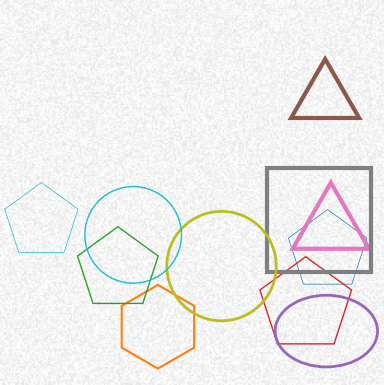[{"shape": "pentagon", "thickness": 0.5, "radius": 0.54, "center": [0.851, 0.349]}, {"shape": "hexagon", "thickness": 1.5, "radius": 0.54, "center": [0.41, 0.151]}, {"shape": "pentagon", "thickness": 1, "radius": 0.55, "center": [0.306, 0.301]}, {"shape": "pentagon", "thickness": 1, "radius": 0.63, "center": [0.794, 0.208]}, {"shape": "oval", "thickness": 2, "radius": 0.66, "center": [0.848, 0.14]}, {"shape": "triangle", "thickness": 3, "radius": 0.51, "center": [0.845, 0.745]}, {"shape": "triangle", "thickness": 3, "radius": 0.57, "center": [0.859, 0.411]}, {"shape": "square", "thickness": 3, "radius": 0.68, "center": [0.828, 0.429]}, {"shape": "circle", "thickness": 2, "radius": 0.71, "center": [0.575, 0.309]}, {"shape": "pentagon", "thickness": 0.5, "radius": 0.5, "center": [0.108, 0.426]}, {"shape": "circle", "thickness": 1, "radius": 0.63, "center": [0.346, 0.39]}]